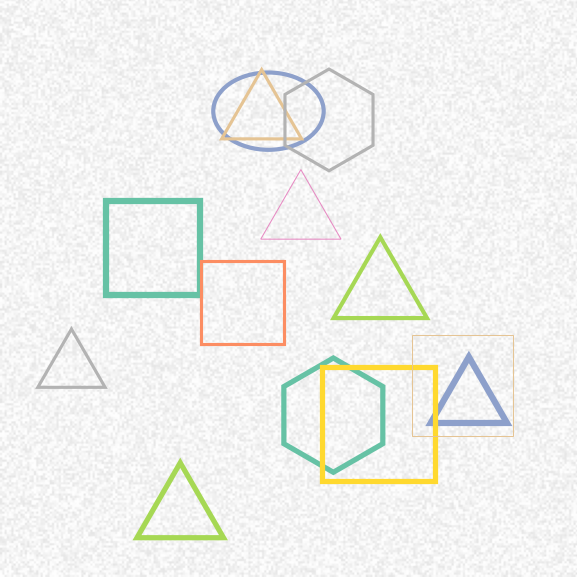[{"shape": "hexagon", "thickness": 2.5, "radius": 0.49, "center": [0.577, 0.28]}, {"shape": "square", "thickness": 3, "radius": 0.41, "center": [0.264, 0.569]}, {"shape": "square", "thickness": 1.5, "radius": 0.36, "center": [0.42, 0.475]}, {"shape": "oval", "thickness": 2, "radius": 0.48, "center": [0.465, 0.807]}, {"shape": "triangle", "thickness": 3, "radius": 0.38, "center": [0.812, 0.305]}, {"shape": "triangle", "thickness": 0.5, "radius": 0.4, "center": [0.521, 0.625]}, {"shape": "triangle", "thickness": 2, "radius": 0.47, "center": [0.659, 0.495]}, {"shape": "triangle", "thickness": 2.5, "radius": 0.43, "center": [0.312, 0.111]}, {"shape": "square", "thickness": 2.5, "radius": 0.49, "center": [0.656, 0.265]}, {"shape": "triangle", "thickness": 1.5, "radius": 0.4, "center": [0.453, 0.799]}, {"shape": "square", "thickness": 0.5, "radius": 0.44, "center": [0.801, 0.332]}, {"shape": "triangle", "thickness": 1.5, "radius": 0.34, "center": [0.124, 0.362]}, {"shape": "hexagon", "thickness": 1.5, "radius": 0.44, "center": [0.57, 0.792]}]